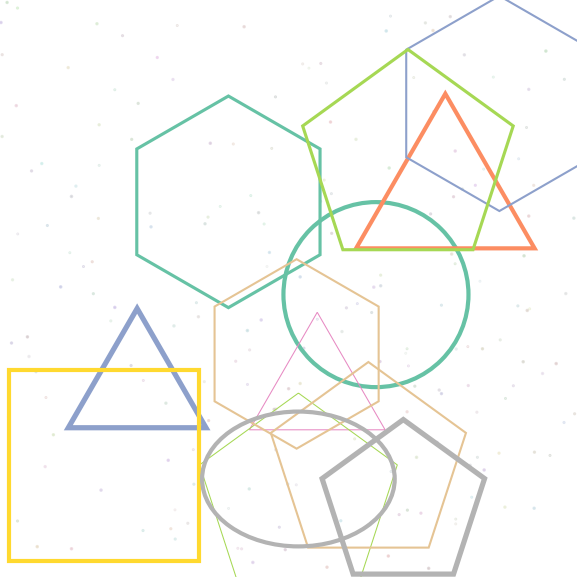[{"shape": "circle", "thickness": 2, "radius": 0.8, "center": [0.651, 0.489]}, {"shape": "hexagon", "thickness": 1.5, "radius": 0.92, "center": [0.396, 0.65]}, {"shape": "triangle", "thickness": 2, "radius": 0.89, "center": [0.771, 0.658]}, {"shape": "triangle", "thickness": 2.5, "radius": 0.69, "center": [0.237, 0.327]}, {"shape": "hexagon", "thickness": 1, "radius": 0.93, "center": [0.865, 0.82]}, {"shape": "triangle", "thickness": 0.5, "radius": 0.68, "center": [0.549, 0.323]}, {"shape": "pentagon", "thickness": 1.5, "radius": 0.96, "center": [0.706, 0.722]}, {"shape": "pentagon", "thickness": 0.5, "radius": 0.9, "center": [0.517, 0.138]}, {"shape": "square", "thickness": 2, "radius": 0.82, "center": [0.18, 0.193]}, {"shape": "pentagon", "thickness": 1, "radius": 0.89, "center": [0.638, 0.195]}, {"shape": "hexagon", "thickness": 1, "radius": 0.82, "center": [0.514, 0.386]}, {"shape": "oval", "thickness": 2, "radius": 0.83, "center": [0.517, 0.17]}, {"shape": "pentagon", "thickness": 2.5, "radius": 0.74, "center": [0.698, 0.125]}]